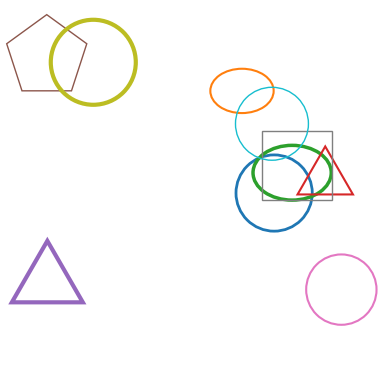[{"shape": "circle", "thickness": 2, "radius": 0.5, "center": [0.712, 0.499]}, {"shape": "oval", "thickness": 1.5, "radius": 0.41, "center": [0.629, 0.764]}, {"shape": "oval", "thickness": 2.5, "radius": 0.51, "center": [0.759, 0.551]}, {"shape": "triangle", "thickness": 1.5, "radius": 0.42, "center": [0.845, 0.536]}, {"shape": "triangle", "thickness": 3, "radius": 0.53, "center": [0.123, 0.268]}, {"shape": "pentagon", "thickness": 1, "radius": 0.55, "center": [0.121, 0.853]}, {"shape": "circle", "thickness": 1.5, "radius": 0.46, "center": [0.887, 0.248]}, {"shape": "square", "thickness": 1, "radius": 0.45, "center": [0.772, 0.57]}, {"shape": "circle", "thickness": 3, "radius": 0.55, "center": [0.242, 0.838]}, {"shape": "circle", "thickness": 1, "radius": 0.47, "center": [0.706, 0.679]}]